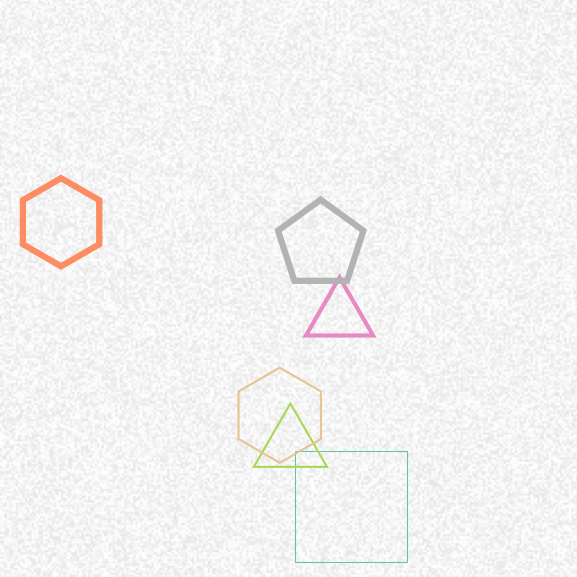[{"shape": "square", "thickness": 0.5, "radius": 0.48, "center": [0.608, 0.122]}, {"shape": "hexagon", "thickness": 3, "radius": 0.38, "center": [0.106, 0.614]}, {"shape": "triangle", "thickness": 2, "radius": 0.34, "center": [0.588, 0.452]}, {"shape": "triangle", "thickness": 1, "radius": 0.37, "center": [0.503, 0.227]}, {"shape": "hexagon", "thickness": 1, "radius": 0.41, "center": [0.484, 0.28]}, {"shape": "pentagon", "thickness": 3, "radius": 0.39, "center": [0.555, 0.576]}]